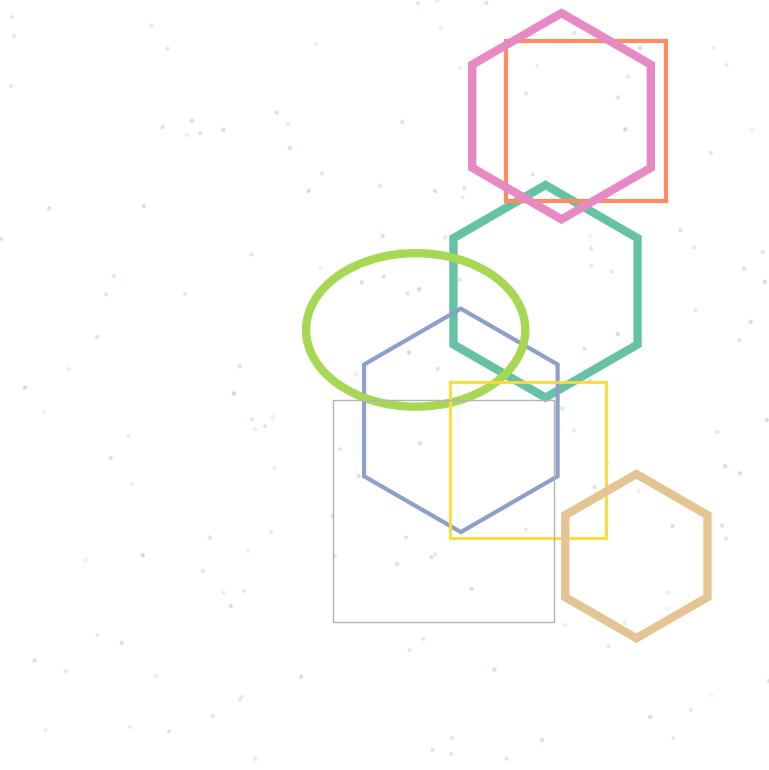[{"shape": "hexagon", "thickness": 3, "radius": 0.69, "center": [0.708, 0.622]}, {"shape": "square", "thickness": 1.5, "radius": 0.52, "center": [0.761, 0.843]}, {"shape": "hexagon", "thickness": 1.5, "radius": 0.73, "center": [0.599, 0.454]}, {"shape": "hexagon", "thickness": 3, "radius": 0.67, "center": [0.729, 0.849]}, {"shape": "oval", "thickness": 3, "radius": 0.71, "center": [0.54, 0.572]}, {"shape": "square", "thickness": 1, "radius": 0.51, "center": [0.685, 0.403]}, {"shape": "hexagon", "thickness": 3, "radius": 0.53, "center": [0.826, 0.278]}, {"shape": "square", "thickness": 0.5, "radius": 0.72, "center": [0.576, 0.337]}]